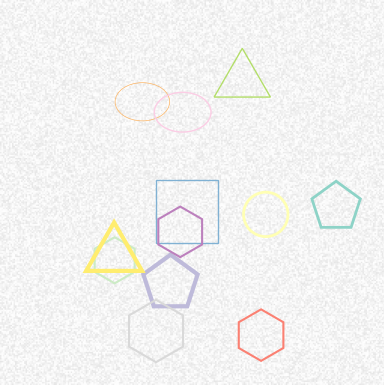[{"shape": "pentagon", "thickness": 2, "radius": 0.33, "center": [0.873, 0.463]}, {"shape": "circle", "thickness": 2, "radius": 0.29, "center": [0.69, 0.443]}, {"shape": "pentagon", "thickness": 3, "radius": 0.37, "center": [0.443, 0.264]}, {"shape": "hexagon", "thickness": 1.5, "radius": 0.33, "center": [0.678, 0.13]}, {"shape": "square", "thickness": 1, "radius": 0.4, "center": [0.485, 0.45]}, {"shape": "oval", "thickness": 0.5, "radius": 0.35, "center": [0.37, 0.736]}, {"shape": "triangle", "thickness": 1, "radius": 0.42, "center": [0.629, 0.79]}, {"shape": "oval", "thickness": 1, "radius": 0.37, "center": [0.474, 0.709]}, {"shape": "hexagon", "thickness": 1.5, "radius": 0.41, "center": [0.405, 0.14]}, {"shape": "hexagon", "thickness": 1.5, "radius": 0.33, "center": [0.468, 0.398]}, {"shape": "hexagon", "thickness": 1.5, "radius": 0.3, "center": [0.298, 0.324]}, {"shape": "triangle", "thickness": 3, "radius": 0.42, "center": [0.296, 0.338]}]